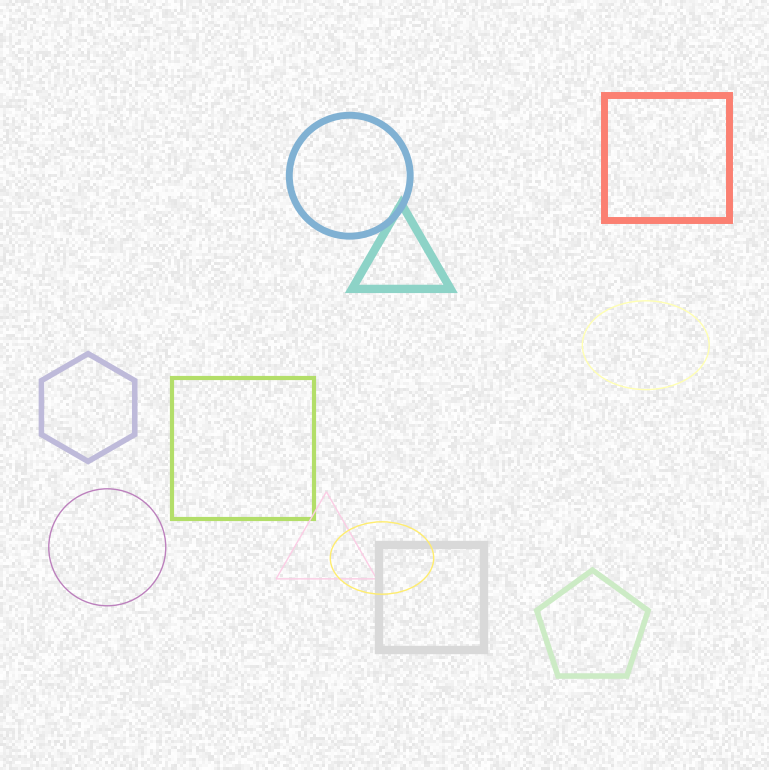[{"shape": "triangle", "thickness": 3, "radius": 0.37, "center": [0.521, 0.662]}, {"shape": "oval", "thickness": 0.5, "radius": 0.41, "center": [0.839, 0.552]}, {"shape": "hexagon", "thickness": 2, "radius": 0.35, "center": [0.114, 0.471]}, {"shape": "square", "thickness": 2.5, "radius": 0.4, "center": [0.866, 0.796]}, {"shape": "circle", "thickness": 2.5, "radius": 0.39, "center": [0.454, 0.772]}, {"shape": "square", "thickness": 1.5, "radius": 0.46, "center": [0.315, 0.417]}, {"shape": "triangle", "thickness": 0.5, "radius": 0.38, "center": [0.424, 0.286]}, {"shape": "square", "thickness": 3, "radius": 0.34, "center": [0.56, 0.224]}, {"shape": "circle", "thickness": 0.5, "radius": 0.38, "center": [0.139, 0.289]}, {"shape": "pentagon", "thickness": 2, "radius": 0.38, "center": [0.769, 0.184]}, {"shape": "oval", "thickness": 0.5, "radius": 0.34, "center": [0.496, 0.275]}]